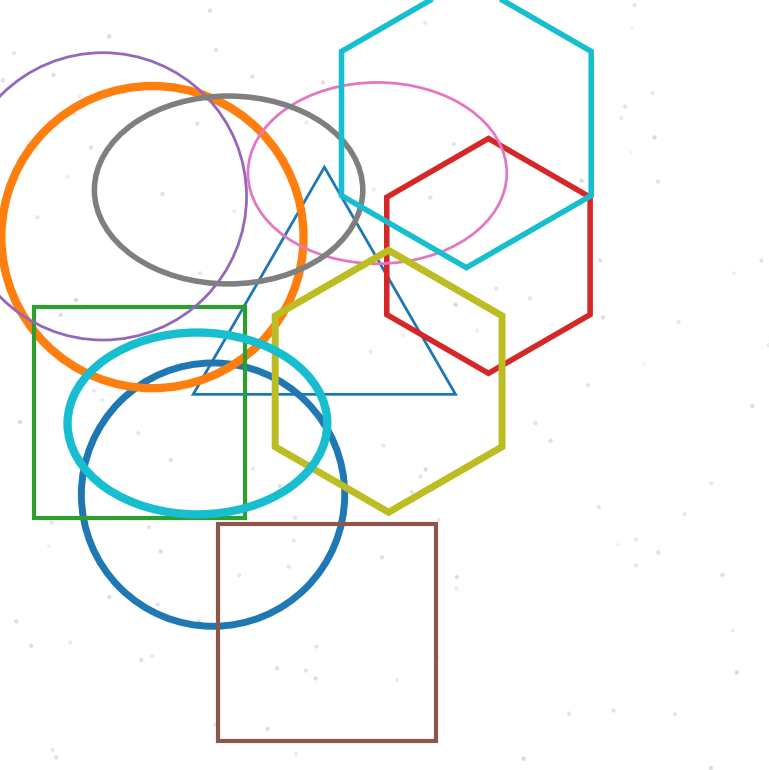[{"shape": "triangle", "thickness": 1, "radius": 0.98, "center": [0.421, 0.586]}, {"shape": "circle", "thickness": 2.5, "radius": 0.85, "center": [0.277, 0.358]}, {"shape": "circle", "thickness": 3, "radius": 0.98, "center": [0.198, 0.692]}, {"shape": "square", "thickness": 1.5, "radius": 0.68, "center": [0.181, 0.464]}, {"shape": "hexagon", "thickness": 2, "radius": 0.76, "center": [0.634, 0.668]}, {"shape": "circle", "thickness": 1, "radius": 0.93, "center": [0.134, 0.745]}, {"shape": "square", "thickness": 1.5, "radius": 0.71, "center": [0.425, 0.178]}, {"shape": "oval", "thickness": 1, "radius": 0.84, "center": [0.49, 0.775]}, {"shape": "oval", "thickness": 2, "radius": 0.87, "center": [0.297, 0.753]}, {"shape": "hexagon", "thickness": 2.5, "radius": 0.85, "center": [0.505, 0.505]}, {"shape": "oval", "thickness": 3, "radius": 0.84, "center": [0.256, 0.45]}, {"shape": "hexagon", "thickness": 2, "radius": 0.94, "center": [0.606, 0.84]}]